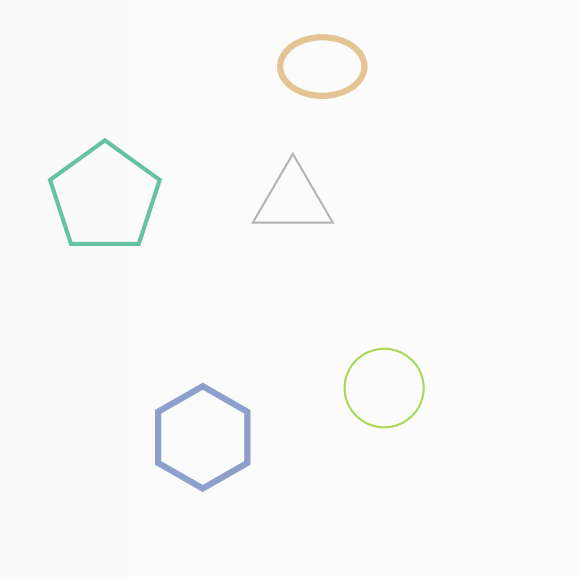[{"shape": "pentagon", "thickness": 2, "radius": 0.5, "center": [0.18, 0.657]}, {"shape": "hexagon", "thickness": 3, "radius": 0.44, "center": [0.349, 0.242]}, {"shape": "circle", "thickness": 1, "radius": 0.34, "center": [0.661, 0.327]}, {"shape": "oval", "thickness": 3, "radius": 0.36, "center": [0.554, 0.884]}, {"shape": "triangle", "thickness": 1, "radius": 0.4, "center": [0.504, 0.653]}]